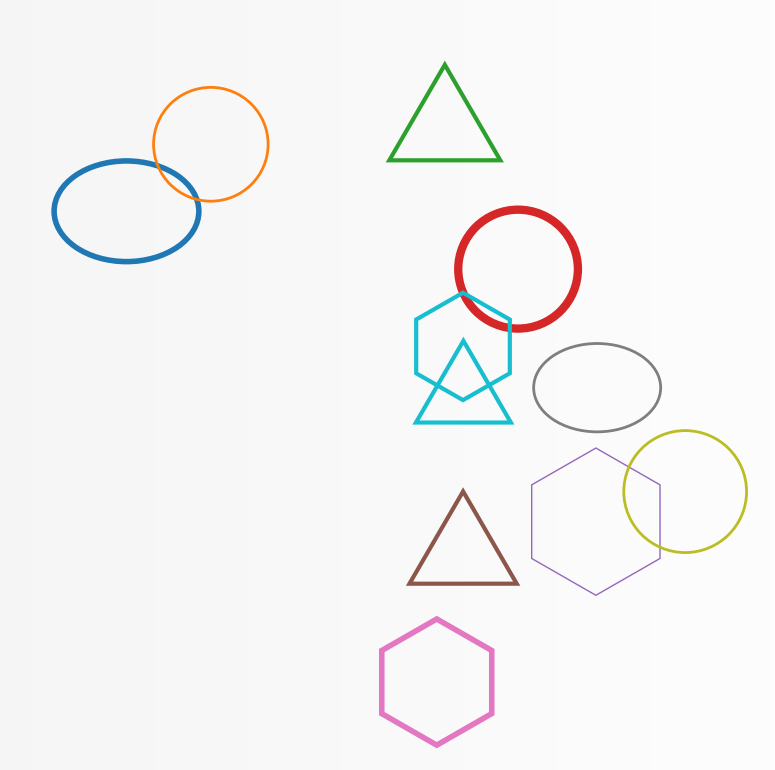[{"shape": "oval", "thickness": 2, "radius": 0.47, "center": [0.163, 0.726]}, {"shape": "circle", "thickness": 1, "radius": 0.37, "center": [0.272, 0.813]}, {"shape": "triangle", "thickness": 1.5, "radius": 0.41, "center": [0.574, 0.833]}, {"shape": "circle", "thickness": 3, "radius": 0.39, "center": [0.668, 0.65]}, {"shape": "hexagon", "thickness": 0.5, "radius": 0.48, "center": [0.769, 0.323]}, {"shape": "triangle", "thickness": 1.5, "radius": 0.4, "center": [0.598, 0.282]}, {"shape": "hexagon", "thickness": 2, "radius": 0.41, "center": [0.564, 0.114]}, {"shape": "oval", "thickness": 1, "radius": 0.41, "center": [0.771, 0.497]}, {"shape": "circle", "thickness": 1, "radius": 0.4, "center": [0.884, 0.362]}, {"shape": "hexagon", "thickness": 1.5, "radius": 0.35, "center": [0.597, 0.55]}, {"shape": "triangle", "thickness": 1.5, "radius": 0.35, "center": [0.598, 0.487]}]